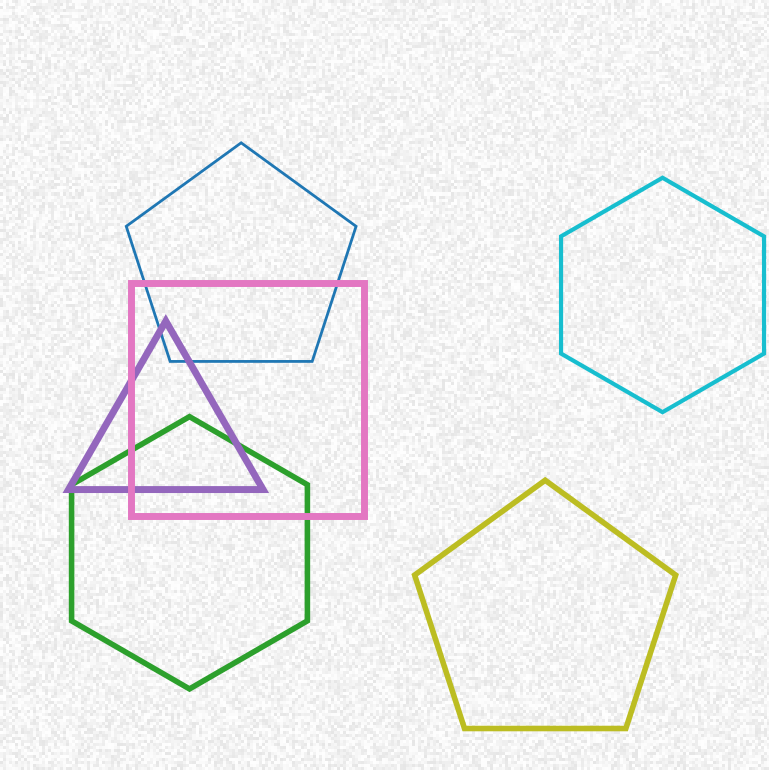[{"shape": "pentagon", "thickness": 1, "radius": 0.78, "center": [0.313, 0.658]}, {"shape": "hexagon", "thickness": 2, "radius": 0.88, "center": [0.246, 0.282]}, {"shape": "triangle", "thickness": 2.5, "radius": 0.73, "center": [0.215, 0.437]}, {"shape": "square", "thickness": 2.5, "radius": 0.76, "center": [0.321, 0.482]}, {"shape": "pentagon", "thickness": 2, "radius": 0.89, "center": [0.708, 0.198]}, {"shape": "hexagon", "thickness": 1.5, "radius": 0.76, "center": [0.86, 0.617]}]